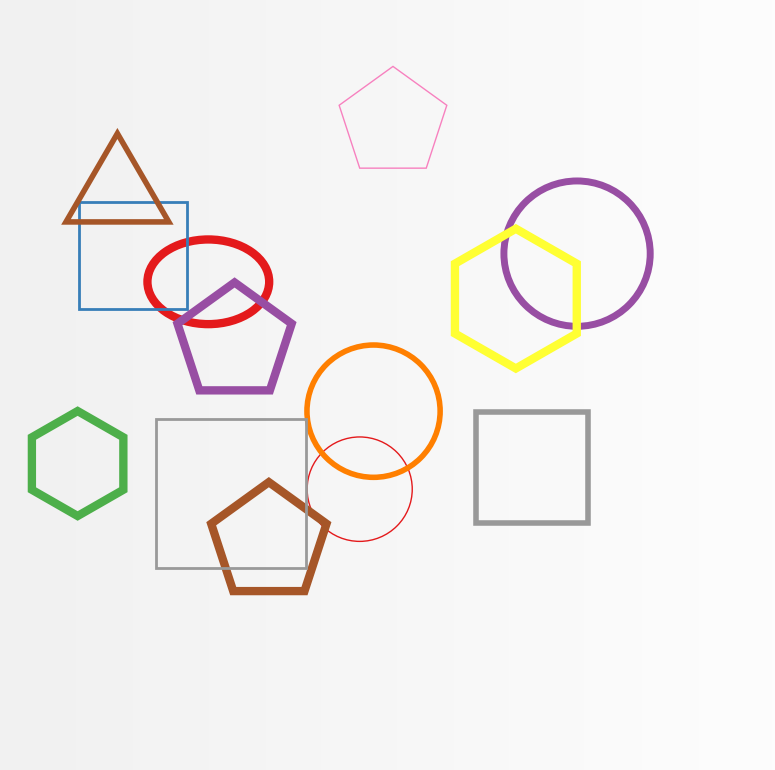[{"shape": "circle", "thickness": 0.5, "radius": 0.34, "center": [0.464, 0.365]}, {"shape": "oval", "thickness": 3, "radius": 0.39, "center": [0.269, 0.634]}, {"shape": "square", "thickness": 1, "radius": 0.35, "center": [0.172, 0.668]}, {"shape": "hexagon", "thickness": 3, "radius": 0.34, "center": [0.1, 0.398]}, {"shape": "pentagon", "thickness": 3, "radius": 0.39, "center": [0.303, 0.556]}, {"shape": "circle", "thickness": 2.5, "radius": 0.47, "center": [0.745, 0.671]}, {"shape": "circle", "thickness": 2, "radius": 0.43, "center": [0.482, 0.466]}, {"shape": "hexagon", "thickness": 3, "radius": 0.45, "center": [0.666, 0.612]}, {"shape": "triangle", "thickness": 2, "radius": 0.38, "center": [0.151, 0.75]}, {"shape": "pentagon", "thickness": 3, "radius": 0.39, "center": [0.347, 0.296]}, {"shape": "pentagon", "thickness": 0.5, "radius": 0.37, "center": [0.507, 0.841]}, {"shape": "square", "thickness": 1, "radius": 0.48, "center": [0.298, 0.359]}, {"shape": "square", "thickness": 2, "radius": 0.36, "center": [0.686, 0.392]}]